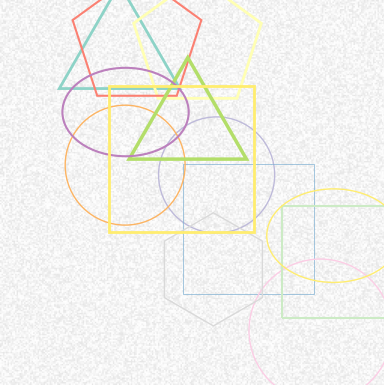[{"shape": "triangle", "thickness": 2, "radius": 0.9, "center": [0.31, 0.86]}, {"shape": "pentagon", "thickness": 2, "radius": 0.87, "center": [0.513, 0.886]}, {"shape": "circle", "thickness": 1, "radius": 0.75, "center": [0.563, 0.546]}, {"shape": "pentagon", "thickness": 1.5, "radius": 0.88, "center": [0.356, 0.893]}, {"shape": "square", "thickness": 0.5, "radius": 0.85, "center": [0.646, 0.405]}, {"shape": "circle", "thickness": 1, "radius": 0.78, "center": [0.325, 0.571]}, {"shape": "triangle", "thickness": 2.5, "radius": 0.88, "center": [0.488, 0.675]}, {"shape": "circle", "thickness": 1, "radius": 0.93, "center": [0.832, 0.142]}, {"shape": "hexagon", "thickness": 1, "radius": 0.73, "center": [0.554, 0.3]}, {"shape": "oval", "thickness": 1.5, "radius": 0.82, "center": [0.326, 0.709]}, {"shape": "square", "thickness": 1.5, "radius": 0.73, "center": [0.879, 0.319]}, {"shape": "oval", "thickness": 1, "radius": 0.87, "center": [0.866, 0.388]}, {"shape": "square", "thickness": 2, "radius": 0.94, "center": [0.472, 0.587]}]